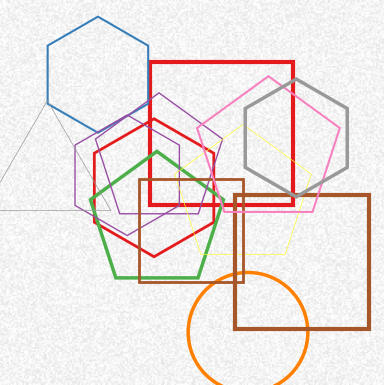[{"shape": "square", "thickness": 3, "radius": 0.93, "center": [0.575, 0.654]}, {"shape": "hexagon", "thickness": 2, "radius": 0.9, "center": [0.4, 0.512]}, {"shape": "hexagon", "thickness": 1.5, "radius": 0.75, "center": [0.254, 0.806]}, {"shape": "pentagon", "thickness": 2.5, "radius": 0.91, "center": [0.408, 0.425]}, {"shape": "pentagon", "thickness": 1, "radius": 0.87, "center": [0.413, 0.585]}, {"shape": "hexagon", "thickness": 1, "radius": 0.78, "center": [0.33, 0.545]}, {"shape": "circle", "thickness": 2.5, "radius": 0.78, "center": [0.644, 0.137]}, {"shape": "pentagon", "thickness": 0.5, "radius": 0.93, "center": [0.631, 0.49]}, {"shape": "square", "thickness": 3, "radius": 0.87, "center": [0.784, 0.32]}, {"shape": "square", "thickness": 2, "radius": 0.67, "center": [0.496, 0.402]}, {"shape": "pentagon", "thickness": 1.5, "radius": 0.97, "center": [0.697, 0.607]}, {"shape": "hexagon", "thickness": 2.5, "radius": 0.76, "center": [0.769, 0.642]}, {"shape": "triangle", "thickness": 0.5, "radius": 0.95, "center": [0.123, 0.548]}]